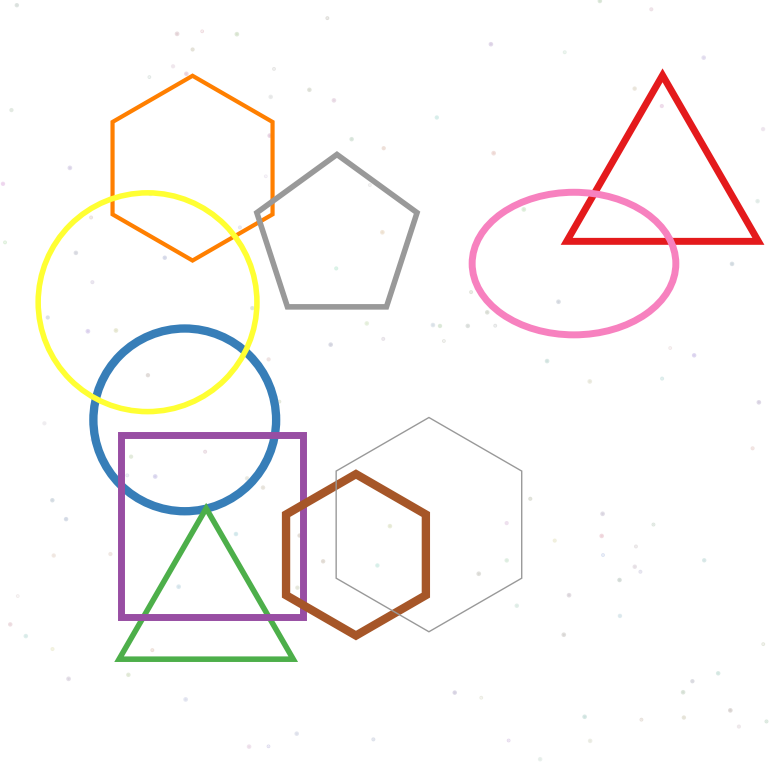[{"shape": "triangle", "thickness": 2.5, "radius": 0.72, "center": [0.86, 0.758]}, {"shape": "circle", "thickness": 3, "radius": 0.59, "center": [0.24, 0.455]}, {"shape": "triangle", "thickness": 2, "radius": 0.65, "center": [0.268, 0.209]}, {"shape": "square", "thickness": 2.5, "radius": 0.59, "center": [0.275, 0.317]}, {"shape": "hexagon", "thickness": 1.5, "radius": 0.6, "center": [0.25, 0.782]}, {"shape": "circle", "thickness": 2, "radius": 0.71, "center": [0.192, 0.608]}, {"shape": "hexagon", "thickness": 3, "radius": 0.52, "center": [0.462, 0.279]}, {"shape": "oval", "thickness": 2.5, "radius": 0.66, "center": [0.745, 0.658]}, {"shape": "pentagon", "thickness": 2, "radius": 0.55, "center": [0.438, 0.69]}, {"shape": "hexagon", "thickness": 0.5, "radius": 0.7, "center": [0.557, 0.319]}]